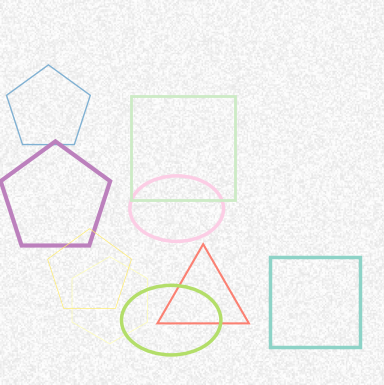[{"shape": "square", "thickness": 2.5, "radius": 0.58, "center": [0.819, 0.215]}, {"shape": "hexagon", "thickness": 0.5, "radius": 0.57, "center": [0.285, 0.22]}, {"shape": "triangle", "thickness": 1.5, "radius": 0.69, "center": [0.528, 0.229]}, {"shape": "pentagon", "thickness": 1, "radius": 0.57, "center": [0.126, 0.717]}, {"shape": "oval", "thickness": 2.5, "radius": 0.65, "center": [0.445, 0.168]}, {"shape": "oval", "thickness": 2.5, "radius": 0.61, "center": [0.459, 0.458]}, {"shape": "pentagon", "thickness": 3, "radius": 0.75, "center": [0.144, 0.483]}, {"shape": "square", "thickness": 2, "radius": 0.67, "center": [0.476, 0.615]}, {"shape": "pentagon", "thickness": 0.5, "radius": 0.57, "center": [0.233, 0.292]}]